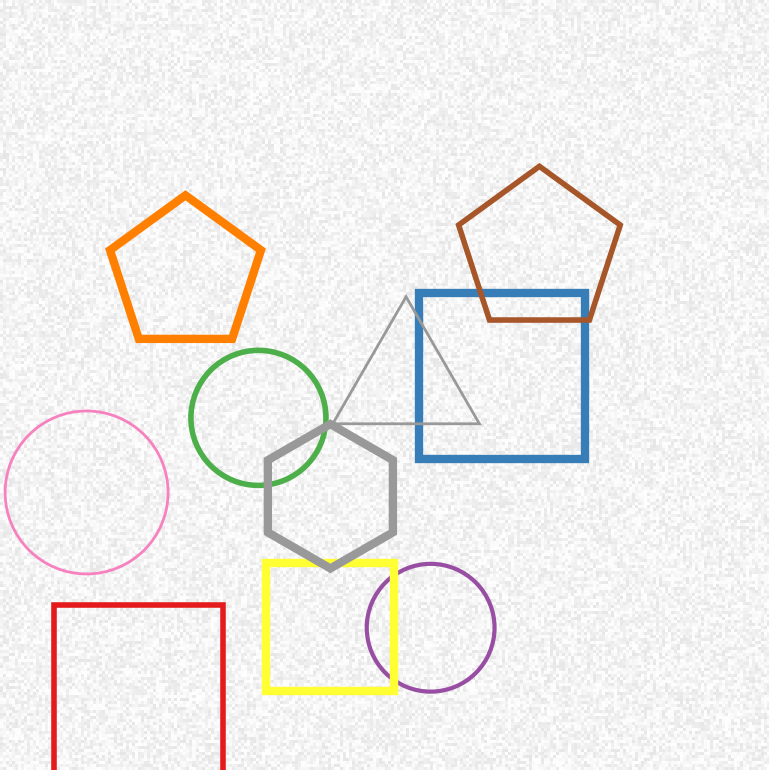[{"shape": "square", "thickness": 2, "radius": 0.55, "center": [0.18, 0.105]}, {"shape": "square", "thickness": 3, "radius": 0.54, "center": [0.652, 0.511]}, {"shape": "circle", "thickness": 2, "radius": 0.44, "center": [0.336, 0.457]}, {"shape": "circle", "thickness": 1.5, "radius": 0.41, "center": [0.559, 0.185]}, {"shape": "pentagon", "thickness": 3, "radius": 0.52, "center": [0.241, 0.643]}, {"shape": "square", "thickness": 3, "radius": 0.42, "center": [0.429, 0.185]}, {"shape": "pentagon", "thickness": 2, "radius": 0.55, "center": [0.701, 0.674]}, {"shape": "circle", "thickness": 1, "radius": 0.53, "center": [0.112, 0.36]}, {"shape": "hexagon", "thickness": 3, "radius": 0.47, "center": [0.429, 0.356]}, {"shape": "triangle", "thickness": 1, "radius": 0.55, "center": [0.527, 0.505]}]